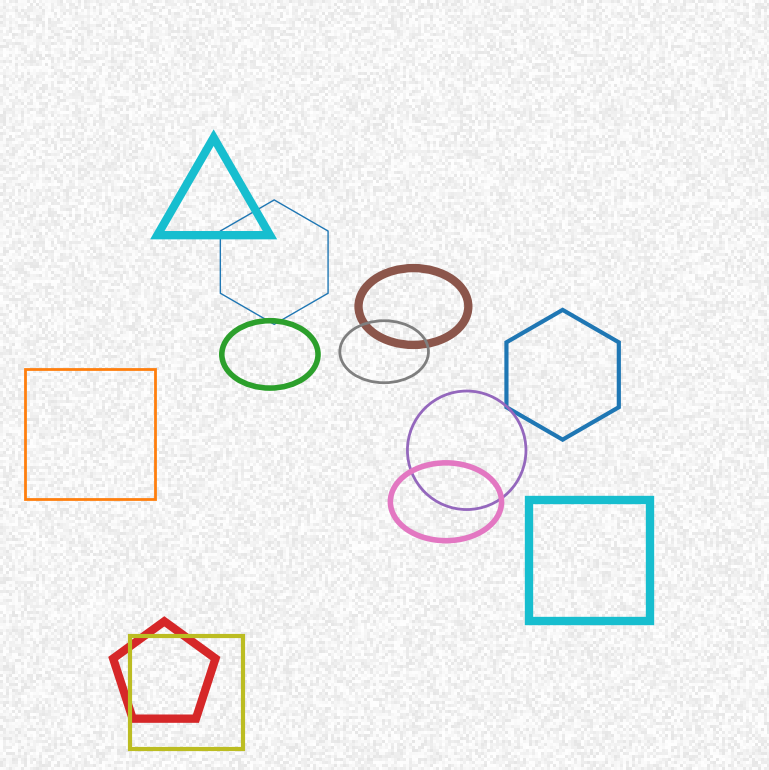[{"shape": "hexagon", "thickness": 1.5, "radius": 0.42, "center": [0.731, 0.513]}, {"shape": "hexagon", "thickness": 0.5, "radius": 0.4, "center": [0.356, 0.66]}, {"shape": "square", "thickness": 1, "radius": 0.42, "center": [0.117, 0.436]}, {"shape": "oval", "thickness": 2, "radius": 0.31, "center": [0.351, 0.54]}, {"shape": "pentagon", "thickness": 3, "radius": 0.35, "center": [0.213, 0.123]}, {"shape": "circle", "thickness": 1, "radius": 0.38, "center": [0.606, 0.415]}, {"shape": "oval", "thickness": 3, "radius": 0.36, "center": [0.537, 0.602]}, {"shape": "oval", "thickness": 2, "radius": 0.36, "center": [0.579, 0.348]}, {"shape": "oval", "thickness": 1, "radius": 0.29, "center": [0.499, 0.543]}, {"shape": "square", "thickness": 1.5, "radius": 0.37, "center": [0.242, 0.101]}, {"shape": "square", "thickness": 3, "radius": 0.39, "center": [0.766, 0.272]}, {"shape": "triangle", "thickness": 3, "radius": 0.42, "center": [0.277, 0.737]}]